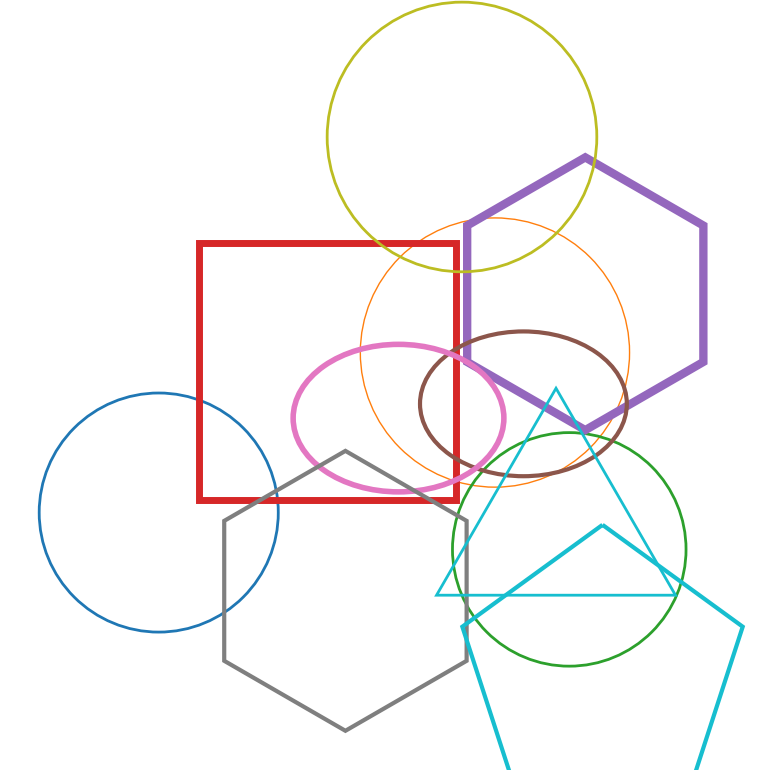[{"shape": "circle", "thickness": 1, "radius": 0.78, "center": [0.206, 0.334]}, {"shape": "circle", "thickness": 0.5, "radius": 0.87, "center": [0.643, 0.542]}, {"shape": "circle", "thickness": 1, "radius": 0.76, "center": [0.739, 0.287]}, {"shape": "square", "thickness": 2.5, "radius": 0.83, "center": [0.425, 0.517]}, {"shape": "hexagon", "thickness": 3, "radius": 0.89, "center": [0.76, 0.619]}, {"shape": "oval", "thickness": 1.5, "radius": 0.67, "center": [0.68, 0.476]}, {"shape": "oval", "thickness": 2, "radius": 0.68, "center": [0.518, 0.457]}, {"shape": "hexagon", "thickness": 1.5, "radius": 0.91, "center": [0.449, 0.233]}, {"shape": "circle", "thickness": 1, "radius": 0.88, "center": [0.6, 0.822]}, {"shape": "triangle", "thickness": 1, "radius": 0.9, "center": [0.722, 0.317]}, {"shape": "pentagon", "thickness": 1.5, "radius": 0.96, "center": [0.782, 0.127]}]